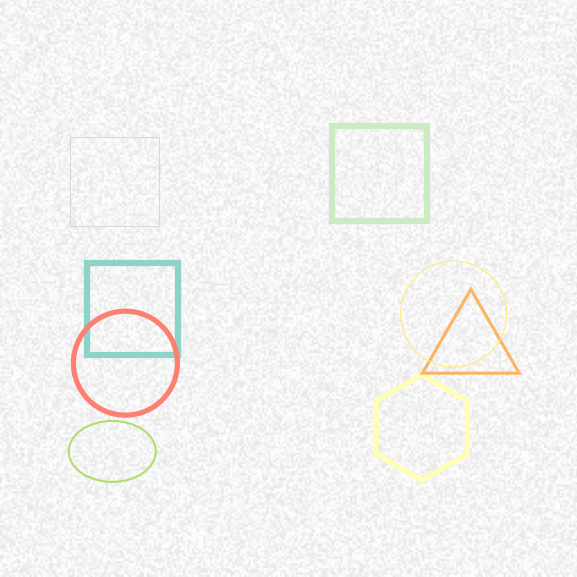[{"shape": "square", "thickness": 3, "radius": 0.4, "center": [0.229, 0.464]}, {"shape": "hexagon", "thickness": 2.5, "radius": 0.46, "center": [0.73, 0.259]}, {"shape": "circle", "thickness": 2.5, "radius": 0.45, "center": [0.217, 0.37]}, {"shape": "triangle", "thickness": 1.5, "radius": 0.48, "center": [0.815, 0.401]}, {"shape": "oval", "thickness": 1, "radius": 0.38, "center": [0.194, 0.217]}, {"shape": "square", "thickness": 0.5, "radius": 0.39, "center": [0.198, 0.685]}, {"shape": "square", "thickness": 3, "radius": 0.41, "center": [0.657, 0.698]}, {"shape": "circle", "thickness": 0.5, "radius": 0.46, "center": [0.785, 0.455]}]